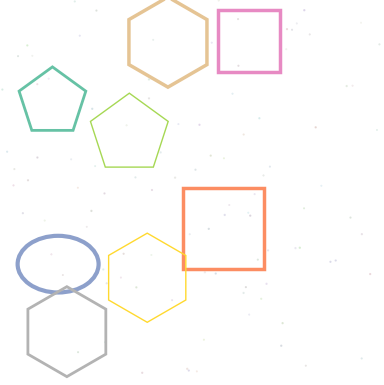[{"shape": "pentagon", "thickness": 2, "radius": 0.46, "center": [0.136, 0.735]}, {"shape": "square", "thickness": 2.5, "radius": 0.53, "center": [0.582, 0.405]}, {"shape": "oval", "thickness": 3, "radius": 0.53, "center": [0.151, 0.314]}, {"shape": "square", "thickness": 2.5, "radius": 0.4, "center": [0.648, 0.893]}, {"shape": "pentagon", "thickness": 1, "radius": 0.53, "center": [0.336, 0.652]}, {"shape": "hexagon", "thickness": 1, "radius": 0.58, "center": [0.382, 0.279]}, {"shape": "hexagon", "thickness": 2.5, "radius": 0.58, "center": [0.436, 0.891]}, {"shape": "hexagon", "thickness": 2, "radius": 0.58, "center": [0.174, 0.139]}]